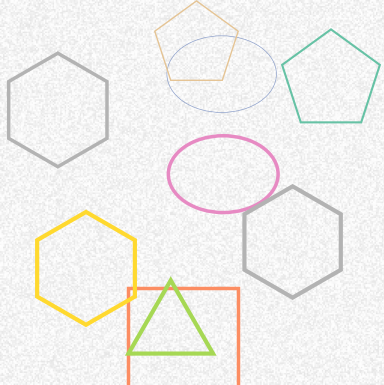[{"shape": "pentagon", "thickness": 1.5, "radius": 0.67, "center": [0.86, 0.79]}, {"shape": "square", "thickness": 2.5, "radius": 0.72, "center": [0.475, 0.108]}, {"shape": "oval", "thickness": 0.5, "radius": 0.71, "center": [0.576, 0.807]}, {"shape": "oval", "thickness": 2.5, "radius": 0.71, "center": [0.58, 0.548]}, {"shape": "triangle", "thickness": 3, "radius": 0.63, "center": [0.443, 0.145]}, {"shape": "hexagon", "thickness": 3, "radius": 0.73, "center": [0.223, 0.303]}, {"shape": "pentagon", "thickness": 1, "radius": 0.57, "center": [0.51, 0.884]}, {"shape": "hexagon", "thickness": 3, "radius": 0.72, "center": [0.76, 0.371]}, {"shape": "hexagon", "thickness": 2.5, "radius": 0.74, "center": [0.15, 0.714]}]